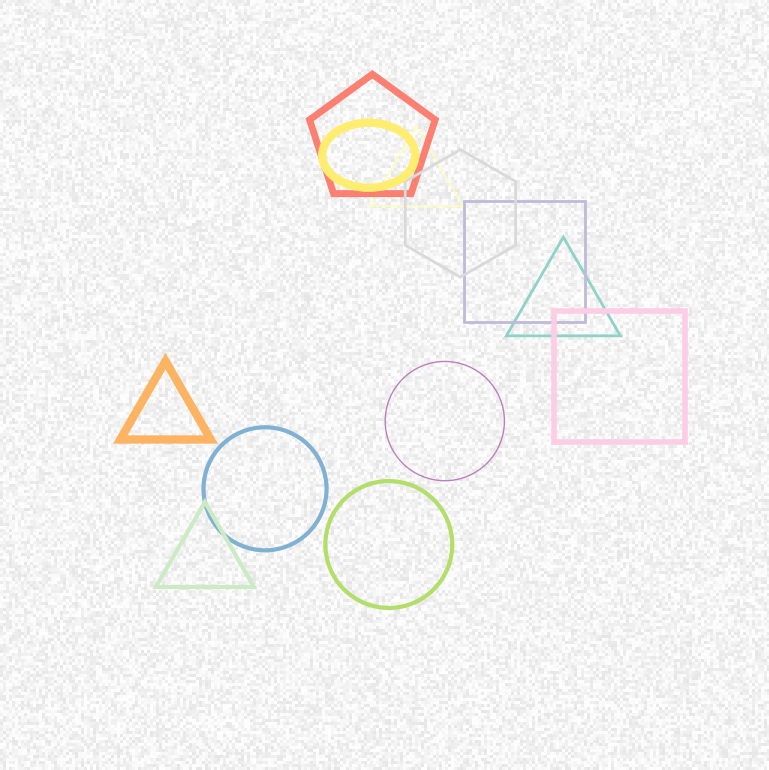[{"shape": "triangle", "thickness": 1, "radius": 0.43, "center": [0.732, 0.607]}, {"shape": "triangle", "thickness": 0.5, "radius": 0.35, "center": [0.541, 0.767]}, {"shape": "square", "thickness": 1, "radius": 0.39, "center": [0.681, 0.66]}, {"shape": "pentagon", "thickness": 2.5, "radius": 0.43, "center": [0.484, 0.818]}, {"shape": "circle", "thickness": 1.5, "radius": 0.4, "center": [0.344, 0.365]}, {"shape": "triangle", "thickness": 3, "radius": 0.34, "center": [0.215, 0.463]}, {"shape": "circle", "thickness": 1.5, "radius": 0.41, "center": [0.505, 0.293]}, {"shape": "square", "thickness": 2, "radius": 0.42, "center": [0.804, 0.511]}, {"shape": "hexagon", "thickness": 1, "radius": 0.41, "center": [0.598, 0.723]}, {"shape": "circle", "thickness": 0.5, "radius": 0.39, "center": [0.578, 0.453]}, {"shape": "triangle", "thickness": 1.5, "radius": 0.37, "center": [0.266, 0.275]}, {"shape": "oval", "thickness": 3, "radius": 0.3, "center": [0.479, 0.798]}]